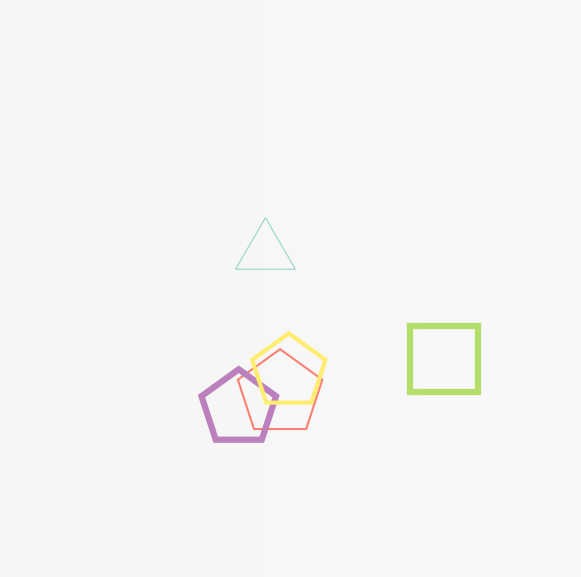[{"shape": "triangle", "thickness": 0.5, "radius": 0.3, "center": [0.457, 0.563]}, {"shape": "pentagon", "thickness": 1, "radius": 0.38, "center": [0.482, 0.318]}, {"shape": "square", "thickness": 3, "radius": 0.29, "center": [0.764, 0.378]}, {"shape": "pentagon", "thickness": 3, "radius": 0.34, "center": [0.411, 0.292]}, {"shape": "pentagon", "thickness": 2, "radius": 0.33, "center": [0.497, 0.356]}]